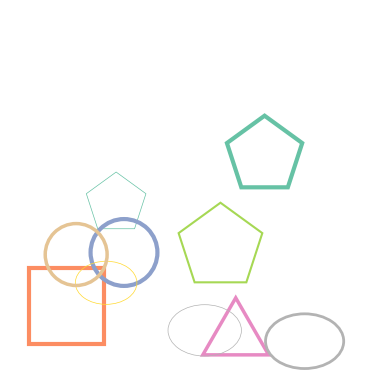[{"shape": "pentagon", "thickness": 0.5, "radius": 0.41, "center": [0.302, 0.472]}, {"shape": "pentagon", "thickness": 3, "radius": 0.51, "center": [0.687, 0.597]}, {"shape": "square", "thickness": 3, "radius": 0.49, "center": [0.173, 0.205]}, {"shape": "circle", "thickness": 3, "radius": 0.43, "center": [0.322, 0.344]}, {"shape": "triangle", "thickness": 2.5, "radius": 0.49, "center": [0.612, 0.128]}, {"shape": "pentagon", "thickness": 1.5, "radius": 0.57, "center": [0.573, 0.359]}, {"shape": "oval", "thickness": 0.5, "radius": 0.4, "center": [0.276, 0.265]}, {"shape": "circle", "thickness": 2.5, "radius": 0.4, "center": [0.198, 0.339]}, {"shape": "oval", "thickness": 0.5, "radius": 0.48, "center": [0.532, 0.142]}, {"shape": "oval", "thickness": 2, "radius": 0.51, "center": [0.791, 0.114]}]